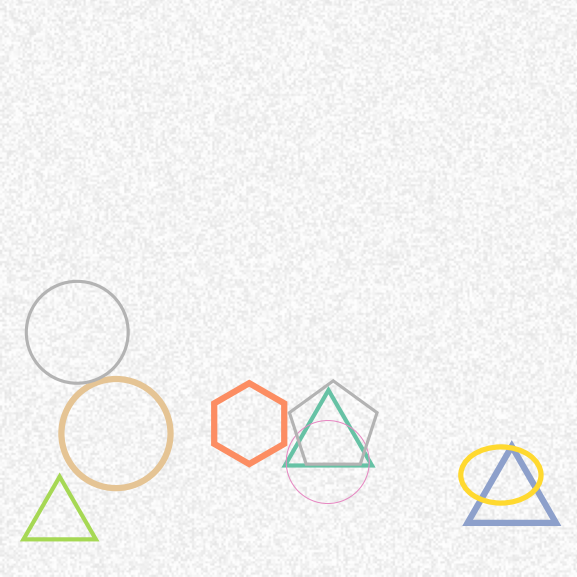[{"shape": "triangle", "thickness": 2, "radius": 0.43, "center": [0.569, 0.237]}, {"shape": "hexagon", "thickness": 3, "radius": 0.35, "center": [0.432, 0.266]}, {"shape": "triangle", "thickness": 3, "radius": 0.44, "center": [0.886, 0.138]}, {"shape": "circle", "thickness": 0.5, "radius": 0.36, "center": [0.568, 0.199]}, {"shape": "triangle", "thickness": 2, "radius": 0.36, "center": [0.103, 0.101]}, {"shape": "oval", "thickness": 2.5, "radius": 0.35, "center": [0.867, 0.177]}, {"shape": "circle", "thickness": 3, "radius": 0.47, "center": [0.201, 0.248]}, {"shape": "pentagon", "thickness": 1.5, "radius": 0.4, "center": [0.577, 0.26]}, {"shape": "circle", "thickness": 1.5, "radius": 0.44, "center": [0.134, 0.424]}]